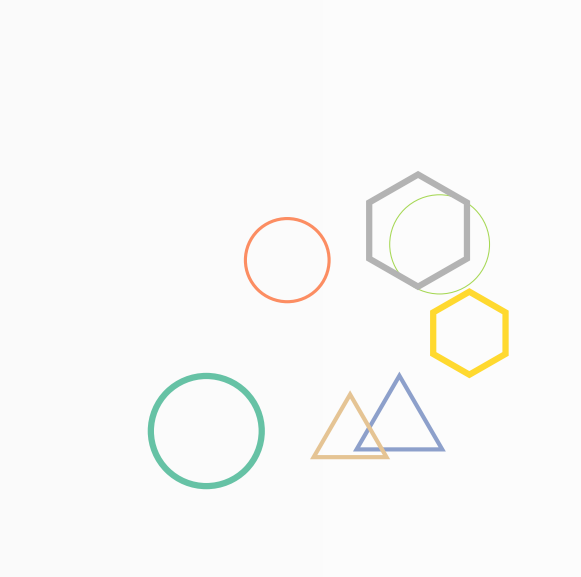[{"shape": "circle", "thickness": 3, "radius": 0.48, "center": [0.355, 0.253]}, {"shape": "circle", "thickness": 1.5, "radius": 0.36, "center": [0.494, 0.549]}, {"shape": "triangle", "thickness": 2, "radius": 0.43, "center": [0.687, 0.263]}, {"shape": "circle", "thickness": 0.5, "radius": 0.43, "center": [0.756, 0.576]}, {"shape": "hexagon", "thickness": 3, "radius": 0.36, "center": [0.808, 0.422]}, {"shape": "triangle", "thickness": 2, "radius": 0.36, "center": [0.602, 0.244]}, {"shape": "hexagon", "thickness": 3, "radius": 0.49, "center": [0.719, 0.6]}]